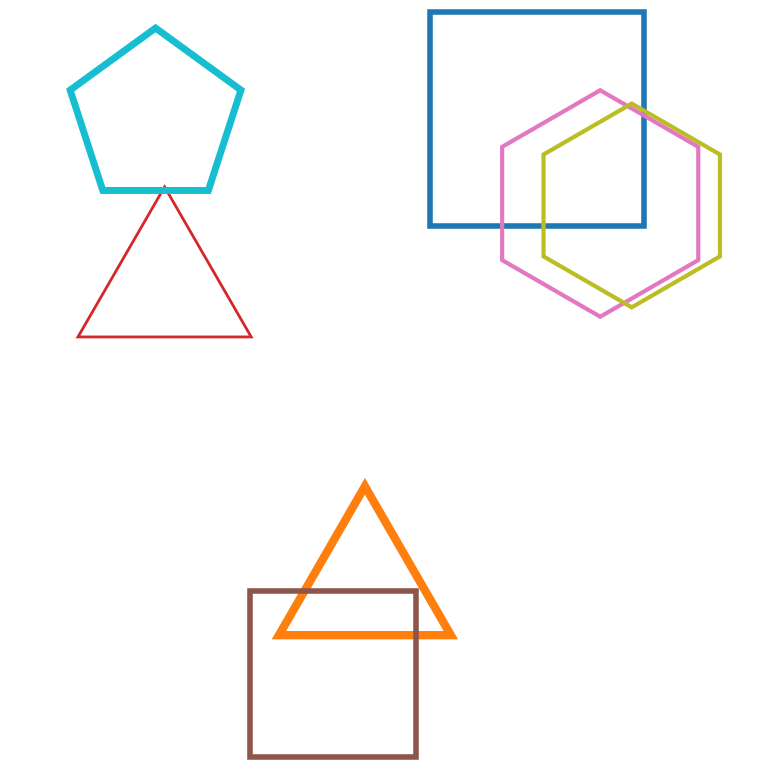[{"shape": "square", "thickness": 2, "radius": 0.69, "center": [0.697, 0.845]}, {"shape": "triangle", "thickness": 3, "radius": 0.64, "center": [0.474, 0.24]}, {"shape": "triangle", "thickness": 1, "radius": 0.65, "center": [0.214, 0.627]}, {"shape": "square", "thickness": 2, "radius": 0.54, "center": [0.432, 0.124]}, {"shape": "hexagon", "thickness": 1.5, "radius": 0.74, "center": [0.779, 0.736]}, {"shape": "hexagon", "thickness": 1.5, "radius": 0.66, "center": [0.82, 0.733]}, {"shape": "pentagon", "thickness": 2.5, "radius": 0.58, "center": [0.202, 0.847]}]